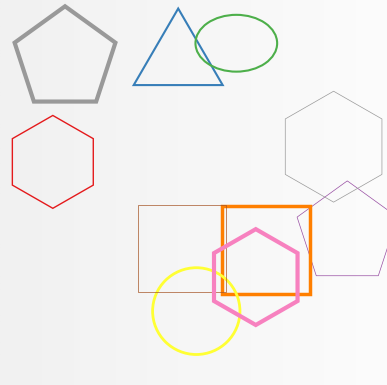[{"shape": "hexagon", "thickness": 1, "radius": 0.6, "center": [0.136, 0.58]}, {"shape": "triangle", "thickness": 1.5, "radius": 0.66, "center": [0.46, 0.845]}, {"shape": "oval", "thickness": 1.5, "radius": 0.53, "center": [0.61, 0.888]}, {"shape": "pentagon", "thickness": 0.5, "radius": 0.68, "center": [0.896, 0.394]}, {"shape": "square", "thickness": 2.5, "radius": 0.57, "center": [0.687, 0.351]}, {"shape": "circle", "thickness": 2, "radius": 0.56, "center": [0.507, 0.192]}, {"shape": "square", "thickness": 0.5, "radius": 0.56, "center": [0.469, 0.355]}, {"shape": "hexagon", "thickness": 3, "radius": 0.62, "center": [0.66, 0.28]}, {"shape": "pentagon", "thickness": 3, "radius": 0.68, "center": [0.168, 0.847]}, {"shape": "hexagon", "thickness": 0.5, "radius": 0.72, "center": [0.861, 0.619]}]